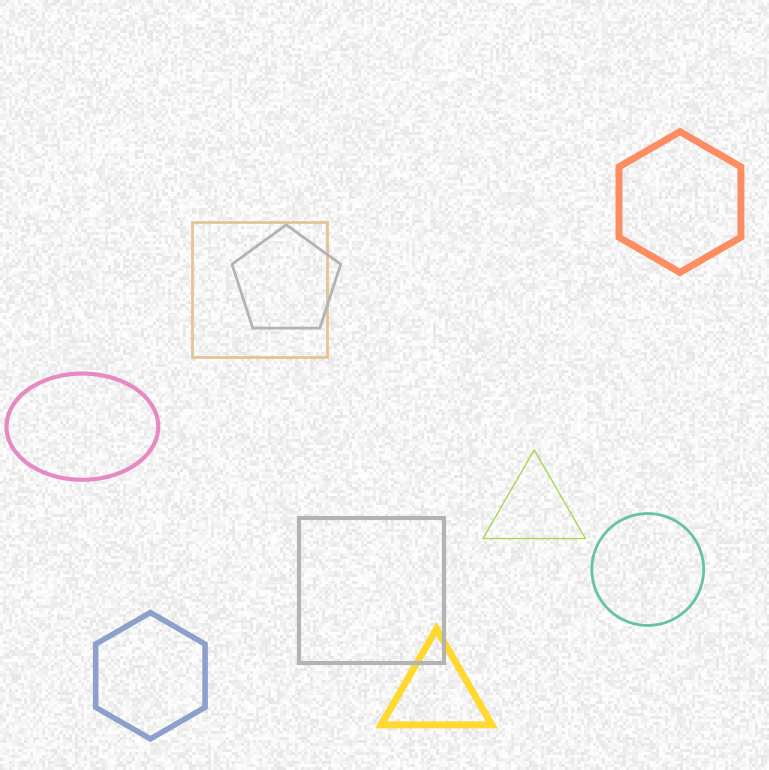[{"shape": "circle", "thickness": 1, "radius": 0.36, "center": [0.841, 0.26]}, {"shape": "hexagon", "thickness": 2.5, "radius": 0.46, "center": [0.883, 0.738]}, {"shape": "hexagon", "thickness": 2, "radius": 0.41, "center": [0.195, 0.122]}, {"shape": "oval", "thickness": 1.5, "radius": 0.49, "center": [0.107, 0.446]}, {"shape": "triangle", "thickness": 0.5, "radius": 0.38, "center": [0.694, 0.339]}, {"shape": "triangle", "thickness": 2.5, "radius": 0.41, "center": [0.567, 0.1]}, {"shape": "square", "thickness": 1, "radius": 0.44, "center": [0.337, 0.624]}, {"shape": "pentagon", "thickness": 1, "radius": 0.37, "center": [0.372, 0.634]}, {"shape": "square", "thickness": 1.5, "radius": 0.47, "center": [0.482, 0.233]}]